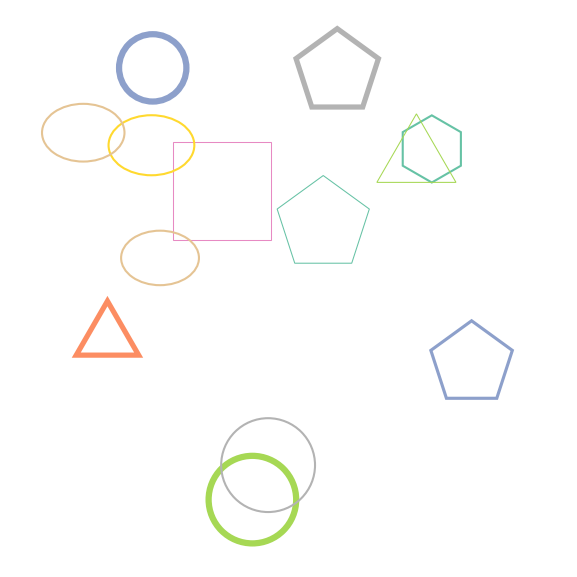[{"shape": "hexagon", "thickness": 1, "radius": 0.29, "center": [0.748, 0.741]}, {"shape": "pentagon", "thickness": 0.5, "radius": 0.42, "center": [0.56, 0.611]}, {"shape": "triangle", "thickness": 2.5, "radius": 0.31, "center": [0.186, 0.415]}, {"shape": "pentagon", "thickness": 1.5, "radius": 0.37, "center": [0.817, 0.369]}, {"shape": "circle", "thickness": 3, "radius": 0.29, "center": [0.264, 0.882]}, {"shape": "square", "thickness": 0.5, "radius": 0.42, "center": [0.384, 0.668]}, {"shape": "triangle", "thickness": 0.5, "radius": 0.4, "center": [0.721, 0.723]}, {"shape": "circle", "thickness": 3, "radius": 0.38, "center": [0.437, 0.134]}, {"shape": "oval", "thickness": 1, "radius": 0.37, "center": [0.262, 0.748]}, {"shape": "oval", "thickness": 1, "radius": 0.36, "center": [0.144, 0.769]}, {"shape": "oval", "thickness": 1, "radius": 0.34, "center": [0.277, 0.552]}, {"shape": "circle", "thickness": 1, "radius": 0.41, "center": [0.464, 0.194]}, {"shape": "pentagon", "thickness": 2.5, "radius": 0.38, "center": [0.584, 0.874]}]